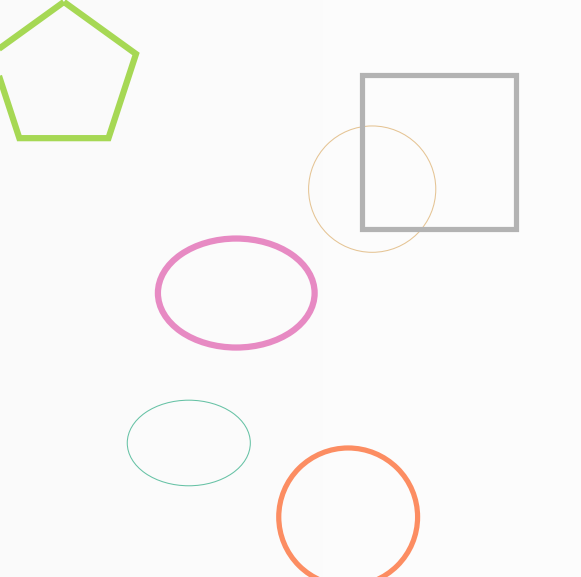[{"shape": "oval", "thickness": 0.5, "radius": 0.53, "center": [0.325, 0.232]}, {"shape": "circle", "thickness": 2.5, "radius": 0.6, "center": [0.599, 0.104]}, {"shape": "oval", "thickness": 3, "radius": 0.67, "center": [0.406, 0.492]}, {"shape": "pentagon", "thickness": 3, "radius": 0.65, "center": [0.11, 0.865]}, {"shape": "circle", "thickness": 0.5, "radius": 0.55, "center": [0.64, 0.672]}, {"shape": "square", "thickness": 2.5, "radius": 0.67, "center": [0.755, 0.736]}]